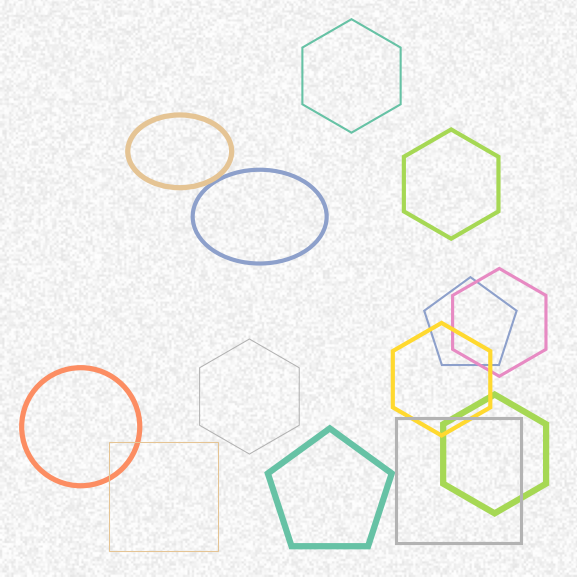[{"shape": "pentagon", "thickness": 3, "radius": 0.56, "center": [0.571, 0.145]}, {"shape": "hexagon", "thickness": 1, "radius": 0.49, "center": [0.609, 0.868]}, {"shape": "circle", "thickness": 2.5, "radius": 0.51, "center": [0.14, 0.26]}, {"shape": "pentagon", "thickness": 1, "radius": 0.42, "center": [0.815, 0.435]}, {"shape": "oval", "thickness": 2, "radius": 0.58, "center": [0.45, 0.624]}, {"shape": "hexagon", "thickness": 1.5, "radius": 0.47, "center": [0.865, 0.441]}, {"shape": "hexagon", "thickness": 3, "radius": 0.51, "center": [0.857, 0.213]}, {"shape": "hexagon", "thickness": 2, "radius": 0.47, "center": [0.781, 0.68]}, {"shape": "hexagon", "thickness": 2, "radius": 0.49, "center": [0.765, 0.342]}, {"shape": "square", "thickness": 0.5, "radius": 0.47, "center": [0.283, 0.14]}, {"shape": "oval", "thickness": 2.5, "radius": 0.45, "center": [0.311, 0.737]}, {"shape": "hexagon", "thickness": 0.5, "radius": 0.5, "center": [0.432, 0.313]}, {"shape": "square", "thickness": 1.5, "radius": 0.54, "center": [0.794, 0.167]}]